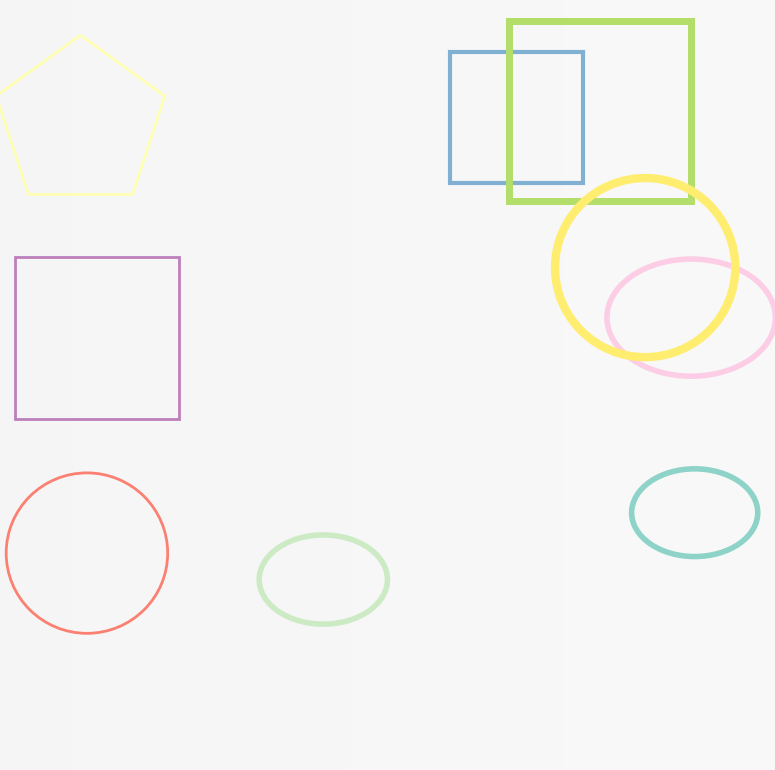[{"shape": "oval", "thickness": 2, "radius": 0.41, "center": [0.896, 0.334]}, {"shape": "pentagon", "thickness": 1, "radius": 0.57, "center": [0.104, 0.84]}, {"shape": "circle", "thickness": 1, "radius": 0.52, "center": [0.112, 0.282]}, {"shape": "square", "thickness": 1.5, "radius": 0.43, "center": [0.666, 0.848]}, {"shape": "square", "thickness": 2.5, "radius": 0.59, "center": [0.774, 0.856]}, {"shape": "oval", "thickness": 2, "radius": 0.54, "center": [0.892, 0.588]}, {"shape": "square", "thickness": 1, "radius": 0.53, "center": [0.126, 0.561]}, {"shape": "oval", "thickness": 2, "radius": 0.41, "center": [0.417, 0.247]}, {"shape": "circle", "thickness": 3, "radius": 0.58, "center": [0.832, 0.652]}]